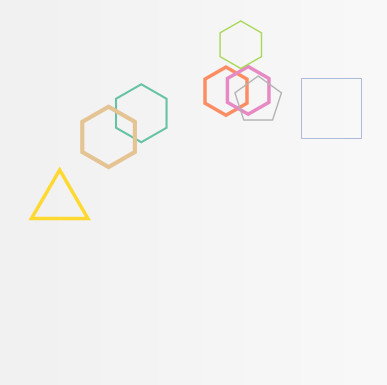[{"shape": "hexagon", "thickness": 1.5, "radius": 0.38, "center": [0.365, 0.706]}, {"shape": "hexagon", "thickness": 2.5, "radius": 0.31, "center": [0.583, 0.763]}, {"shape": "square", "thickness": 0.5, "radius": 0.39, "center": [0.854, 0.72]}, {"shape": "hexagon", "thickness": 2.5, "radius": 0.31, "center": [0.64, 0.765]}, {"shape": "hexagon", "thickness": 1, "radius": 0.31, "center": [0.621, 0.884]}, {"shape": "triangle", "thickness": 2.5, "radius": 0.42, "center": [0.154, 0.474]}, {"shape": "hexagon", "thickness": 3, "radius": 0.39, "center": [0.28, 0.644]}, {"shape": "pentagon", "thickness": 1, "radius": 0.32, "center": [0.666, 0.739]}]